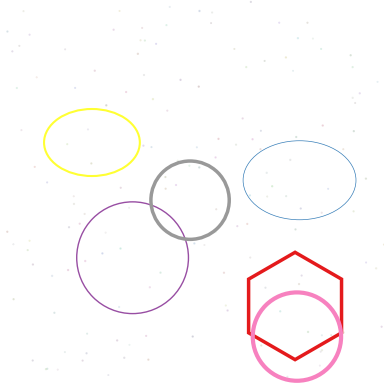[{"shape": "hexagon", "thickness": 2.5, "radius": 0.7, "center": [0.766, 0.205]}, {"shape": "oval", "thickness": 0.5, "radius": 0.73, "center": [0.778, 0.532]}, {"shape": "circle", "thickness": 1, "radius": 0.73, "center": [0.344, 0.331]}, {"shape": "oval", "thickness": 1.5, "radius": 0.62, "center": [0.239, 0.63]}, {"shape": "circle", "thickness": 3, "radius": 0.57, "center": [0.771, 0.126]}, {"shape": "circle", "thickness": 2.5, "radius": 0.51, "center": [0.494, 0.48]}]